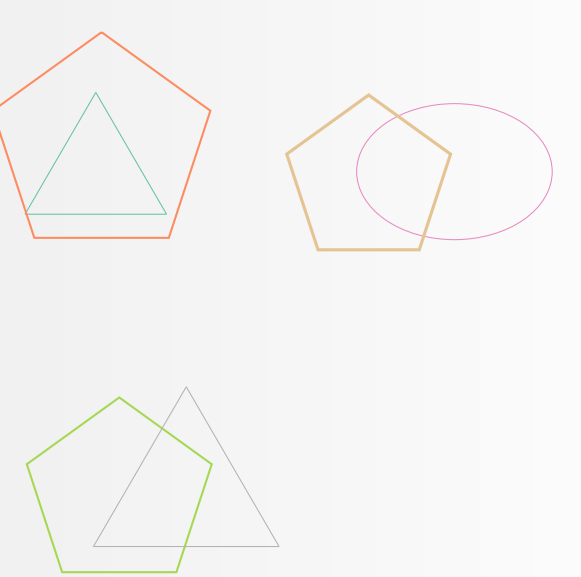[{"shape": "triangle", "thickness": 0.5, "radius": 0.7, "center": [0.165, 0.698]}, {"shape": "pentagon", "thickness": 1, "radius": 0.98, "center": [0.175, 0.747]}, {"shape": "oval", "thickness": 0.5, "radius": 0.84, "center": [0.782, 0.702]}, {"shape": "pentagon", "thickness": 1, "radius": 0.84, "center": [0.205, 0.144]}, {"shape": "pentagon", "thickness": 1.5, "radius": 0.74, "center": [0.634, 0.686]}, {"shape": "triangle", "thickness": 0.5, "radius": 0.92, "center": [0.32, 0.145]}]